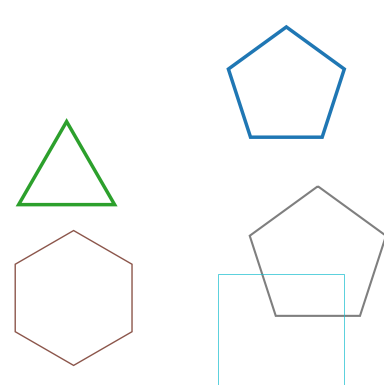[{"shape": "pentagon", "thickness": 2.5, "radius": 0.79, "center": [0.744, 0.772]}, {"shape": "triangle", "thickness": 2.5, "radius": 0.72, "center": [0.173, 0.54]}, {"shape": "hexagon", "thickness": 1, "radius": 0.88, "center": [0.191, 0.226]}, {"shape": "pentagon", "thickness": 1.5, "radius": 0.93, "center": [0.826, 0.33]}, {"shape": "square", "thickness": 0.5, "radius": 0.82, "center": [0.731, 0.125]}]